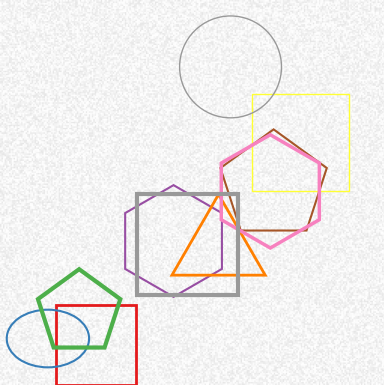[{"shape": "square", "thickness": 2, "radius": 0.51, "center": [0.249, 0.104]}, {"shape": "oval", "thickness": 1.5, "radius": 0.53, "center": [0.124, 0.121]}, {"shape": "pentagon", "thickness": 3, "radius": 0.56, "center": [0.206, 0.188]}, {"shape": "hexagon", "thickness": 1.5, "radius": 0.73, "center": [0.451, 0.374]}, {"shape": "triangle", "thickness": 2, "radius": 0.7, "center": [0.568, 0.355]}, {"shape": "square", "thickness": 1, "radius": 0.63, "center": [0.78, 0.63]}, {"shape": "pentagon", "thickness": 1.5, "radius": 0.73, "center": [0.711, 0.519]}, {"shape": "hexagon", "thickness": 2.5, "radius": 0.74, "center": [0.702, 0.503]}, {"shape": "square", "thickness": 3, "radius": 0.65, "center": [0.487, 0.365]}, {"shape": "circle", "thickness": 1, "radius": 0.66, "center": [0.599, 0.826]}]